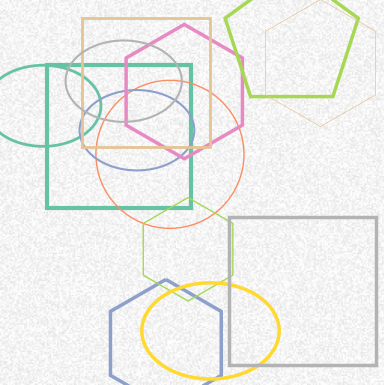[{"shape": "square", "thickness": 3, "radius": 0.93, "center": [0.309, 0.645]}, {"shape": "oval", "thickness": 2, "radius": 0.75, "center": [0.112, 0.725]}, {"shape": "circle", "thickness": 1, "radius": 0.96, "center": [0.441, 0.599]}, {"shape": "hexagon", "thickness": 2.5, "radius": 0.83, "center": [0.431, 0.108]}, {"shape": "oval", "thickness": 1.5, "radius": 0.75, "center": [0.356, 0.662]}, {"shape": "hexagon", "thickness": 2.5, "radius": 0.87, "center": [0.479, 0.762]}, {"shape": "hexagon", "thickness": 1, "radius": 0.67, "center": [0.488, 0.352]}, {"shape": "pentagon", "thickness": 2.5, "radius": 0.91, "center": [0.758, 0.896]}, {"shape": "oval", "thickness": 2.5, "radius": 0.89, "center": [0.547, 0.14]}, {"shape": "square", "thickness": 2, "radius": 0.84, "center": [0.379, 0.787]}, {"shape": "hexagon", "thickness": 0.5, "radius": 0.83, "center": [0.833, 0.836]}, {"shape": "square", "thickness": 2.5, "radius": 0.96, "center": [0.786, 0.245]}, {"shape": "oval", "thickness": 1.5, "radius": 0.75, "center": [0.321, 0.789]}]